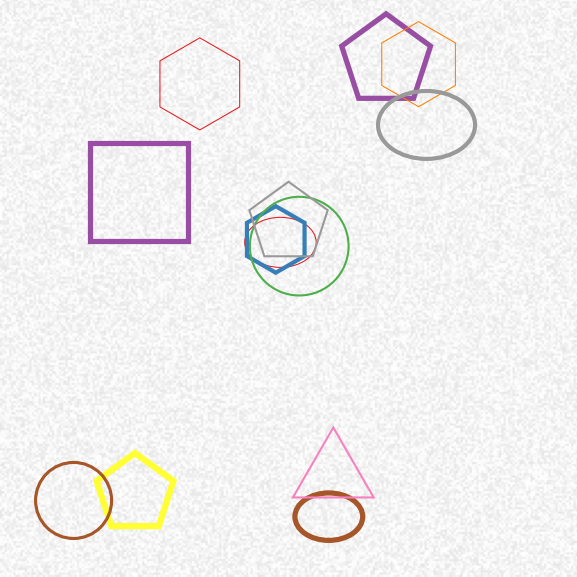[{"shape": "hexagon", "thickness": 0.5, "radius": 0.4, "center": [0.346, 0.854]}, {"shape": "oval", "thickness": 0.5, "radius": 0.31, "center": [0.486, 0.579]}, {"shape": "hexagon", "thickness": 2, "radius": 0.29, "center": [0.477, 0.585]}, {"shape": "circle", "thickness": 1, "radius": 0.43, "center": [0.518, 0.573]}, {"shape": "square", "thickness": 2.5, "radius": 0.43, "center": [0.24, 0.666]}, {"shape": "pentagon", "thickness": 2.5, "radius": 0.4, "center": [0.669, 0.894]}, {"shape": "hexagon", "thickness": 0.5, "radius": 0.37, "center": [0.725, 0.888]}, {"shape": "pentagon", "thickness": 3, "radius": 0.35, "center": [0.234, 0.145]}, {"shape": "circle", "thickness": 1.5, "radius": 0.33, "center": [0.127, 0.133]}, {"shape": "oval", "thickness": 2.5, "radius": 0.29, "center": [0.569, 0.104]}, {"shape": "triangle", "thickness": 1, "radius": 0.4, "center": [0.577, 0.178]}, {"shape": "oval", "thickness": 2, "radius": 0.42, "center": [0.739, 0.783]}, {"shape": "pentagon", "thickness": 1, "radius": 0.36, "center": [0.5, 0.613]}]